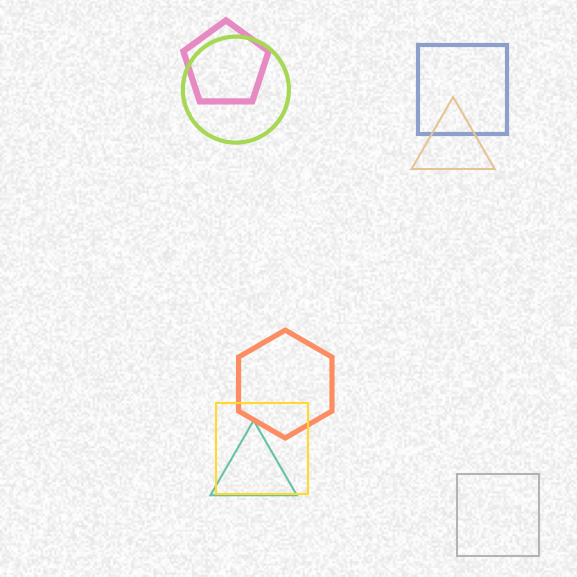[{"shape": "triangle", "thickness": 1, "radius": 0.43, "center": [0.439, 0.185]}, {"shape": "hexagon", "thickness": 2.5, "radius": 0.47, "center": [0.494, 0.334]}, {"shape": "square", "thickness": 2, "radius": 0.38, "center": [0.801, 0.844]}, {"shape": "pentagon", "thickness": 3, "radius": 0.39, "center": [0.391, 0.886]}, {"shape": "circle", "thickness": 2, "radius": 0.46, "center": [0.408, 0.844]}, {"shape": "square", "thickness": 1, "radius": 0.4, "center": [0.454, 0.223]}, {"shape": "triangle", "thickness": 1, "radius": 0.42, "center": [0.785, 0.748]}, {"shape": "square", "thickness": 1, "radius": 0.35, "center": [0.862, 0.108]}]